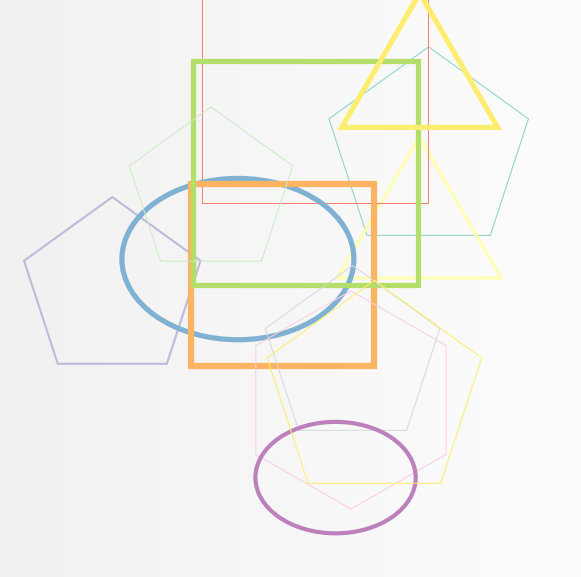[{"shape": "pentagon", "thickness": 0.5, "radius": 0.9, "center": [0.738, 0.738]}, {"shape": "triangle", "thickness": 1.5, "radius": 0.81, "center": [0.721, 0.599]}, {"shape": "pentagon", "thickness": 1, "radius": 0.8, "center": [0.193, 0.498]}, {"shape": "square", "thickness": 0.5, "radius": 0.97, "center": [0.542, 0.841]}, {"shape": "oval", "thickness": 2.5, "radius": 1.0, "center": [0.409, 0.55]}, {"shape": "square", "thickness": 3, "radius": 0.79, "center": [0.486, 0.523]}, {"shape": "square", "thickness": 2.5, "radius": 0.97, "center": [0.526, 0.7]}, {"shape": "hexagon", "thickness": 0.5, "radius": 0.94, "center": [0.604, 0.307]}, {"shape": "pentagon", "thickness": 0.5, "radius": 0.79, "center": [0.607, 0.382]}, {"shape": "oval", "thickness": 2, "radius": 0.69, "center": [0.577, 0.172]}, {"shape": "pentagon", "thickness": 0.5, "radius": 0.74, "center": [0.363, 0.666]}, {"shape": "pentagon", "thickness": 0.5, "radius": 0.97, "center": [0.644, 0.319]}, {"shape": "triangle", "thickness": 2.5, "radius": 0.77, "center": [0.722, 0.856]}]